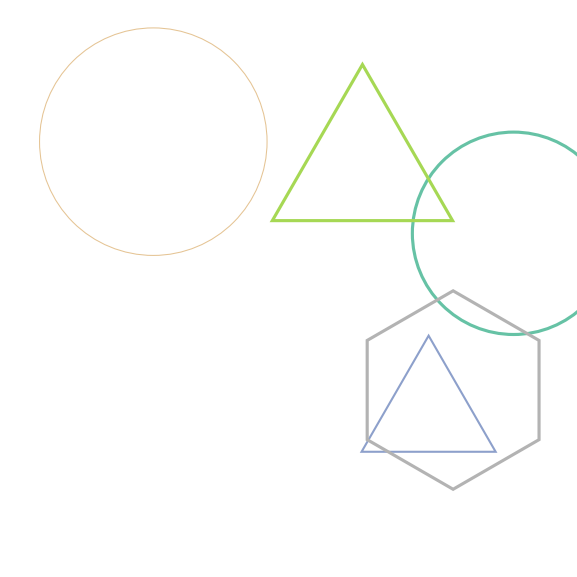[{"shape": "circle", "thickness": 1.5, "radius": 0.88, "center": [0.889, 0.595]}, {"shape": "triangle", "thickness": 1, "radius": 0.67, "center": [0.742, 0.284]}, {"shape": "triangle", "thickness": 1.5, "radius": 0.9, "center": [0.628, 0.707]}, {"shape": "circle", "thickness": 0.5, "radius": 0.98, "center": [0.265, 0.754]}, {"shape": "hexagon", "thickness": 1.5, "radius": 0.86, "center": [0.785, 0.324]}]